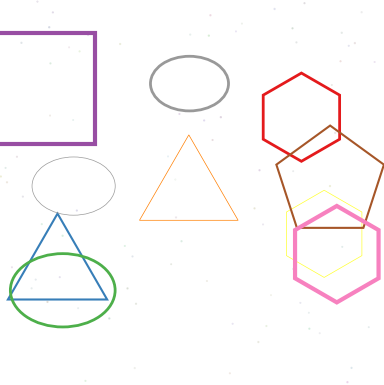[{"shape": "hexagon", "thickness": 2, "radius": 0.57, "center": [0.783, 0.696]}, {"shape": "triangle", "thickness": 1.5, "radius": 0.74, "center": [0.149, 0.296]}, {"shape": "oval", "thickness": 2, "radius": 0.68, "center": [0.163, 0.246]}, {"shape": "square", "thickness": 3, "radius": 0.72, "center": [0.101, 0.77]}, {"shape": "triangle", "thickness": 0.5, "radius": 0.74, "center": [0.49, 0.502]}, {"shape": "hexagon", "thickness": 0.5, "radius": 0.57, "center": [0.842, 0.393]}, {"shape": "pentagon", "thickness": 1.5, "radius": 0.73, "center": [0.858, 0.527]}, {"shape": "hexagon", "thickness": 3, "radius": 0.63, "center": [0.875, 0.34]}, {"shape": "oval", "thickness": 2, "radius": 0.51, "center": [0.492, 0.783]}, {"shape": "oval", "thickness": 0.5, "radius": 0.54, "center": [0.191, 0.517]}]